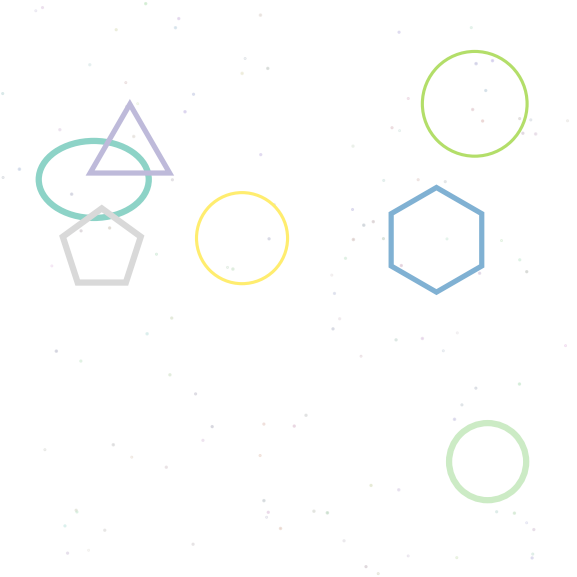[{"shape": "oval", "thickness": 3, "radius": 0.48, "center": [0.162, 0.688]}, {"shape": "triangle", "thickness": 2.5, "radius": 0.4, "center": [0.225, 0.739]}, {"shape": "hexagon", "thickness": 2.5, "radius": 0.45, "center": [0.756, 0.584]}, {"shape": "circle", "thickness": 1.5, "radius": 0.45, "center": [0.822, 0.819]}, {"shape": "pentagon", "thickness": 3, "radius": 0.35, "center": [0.176, 0.567]}, {"shape": "circle", "thickness": 3, "radius": 0.33, "center": [0.844, 0.2]}, {"shape": "circle", "thickness": 1.5, "radius": 0.39, "center": [0.419, 0.587]}]